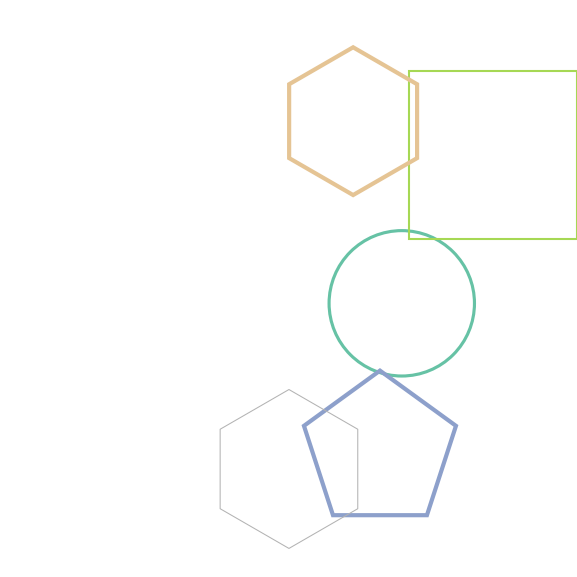[{"shape": "circle", "thickness": 1.5, "radius": 0.63, "center": [0.696, 0.474]}, {"shape": "pentagon", "thickness": 2, "radius": 0.69, "center": [0.658, 0.219]}, {"shape": "square", "thickness": 1, "radius": 0.73, "center": [0.854, 0.731]}, {"shape": "hexagon", "thickness": 2, "radius": 0.64, "center": [0.611, 0.789]}, {"shape": "hexagon", "thickness": 0.5, "radius": 0.69, "center": [0.5, 0.187]}]